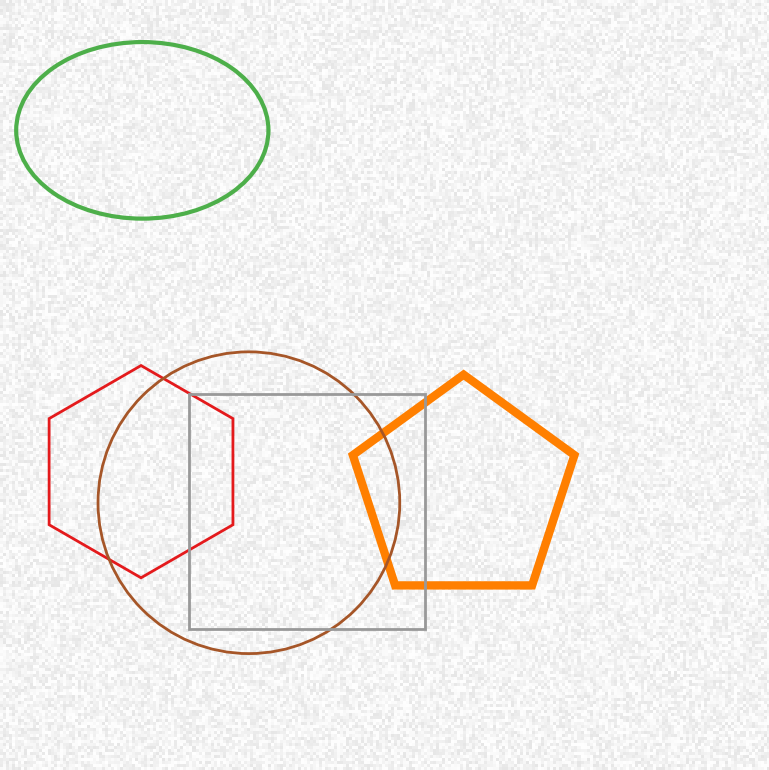[{"shape": "hexagon", "thickness": 1, "radius": 0.69, "center": [0.183, 0.387]}, {"shape": "oval", "thickness": 1.5, "radius": 0.82, "center": [0.185, 0.831]}, {"shape": "pentagon", "thickness": 3, "radius": 0.76, "center": [0.602, 0.362]}, {"shape": "circle", "thickness": 1, "radius": 0.98, "center": [0.323, 0.347]}, {"shape": "square", "thickness": 1, "radius": 0.76, "center": [0.399, 0.336]}]